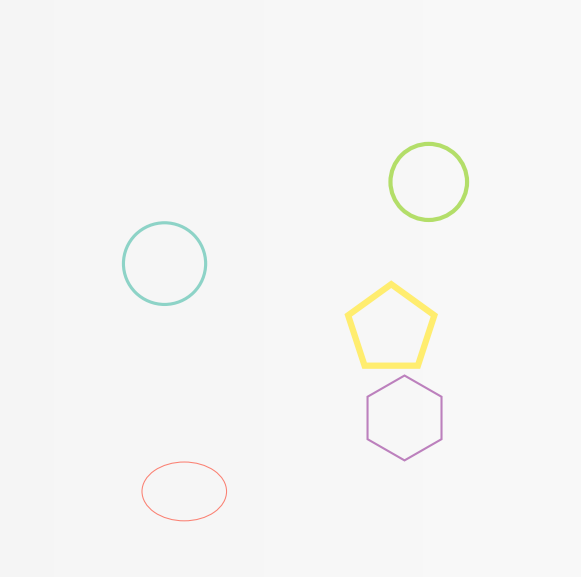[{"shape": "circle", "thickness": 1.5, "radius": 0.35, "center": [0.283, 0.543]}, {"shape": "oval", "thickness": 0.5, "radius": 0.36, "center": [0.317, 0.148]}, {"shape": "circle", "thickness": 2, "radius": 0.33, "center": [0.738, 0.684]}, {"shape": "hexagon", "thickness": 1, "radius": 0.37, "center": [0.696, 0.275]}, {"shape": "pentagon", "thickness": 3, "radius": 0.39, "center": [0.673, 0.429]}]